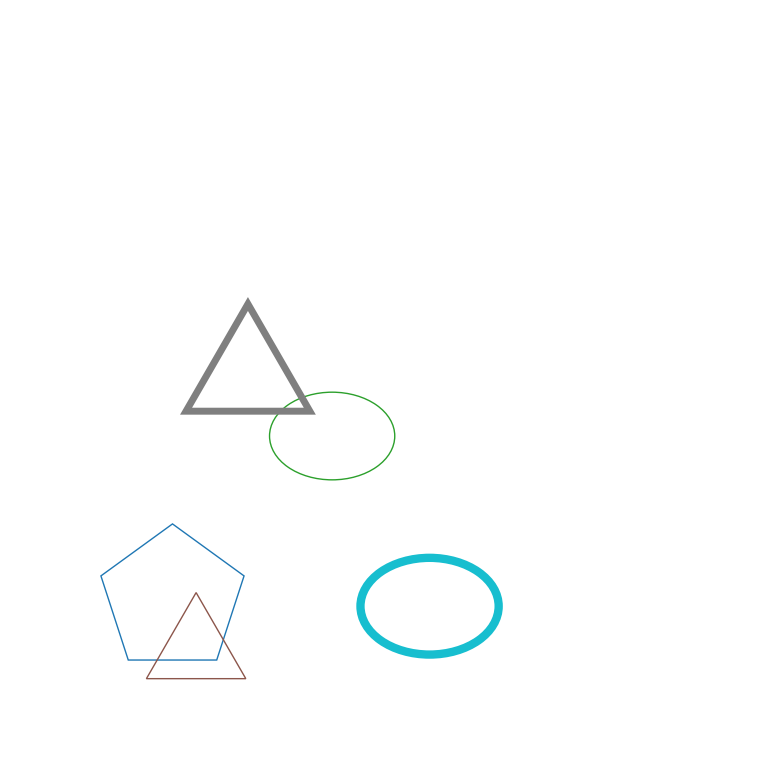[{"shape": "pentagon", "thickness": 0.5, "radius": 0.49, "center": [0.224, 0.222]}, {"shape": "oval", "thickness": 0.5, "radius": 0.41, "center": [0.431, 0.434]}, {"shape": "triangle", "thickness": 0.5, "radius": 0.37, "center": [0.255, 0.156]}, {"shape": "triangle", "thickness": 2.5, "radius": 0.46, "center": [0.322, 0.512]}, {"shape": "oval", "thickness": 3, "radius": 0.45, "center": [0.558, 0.213]}]